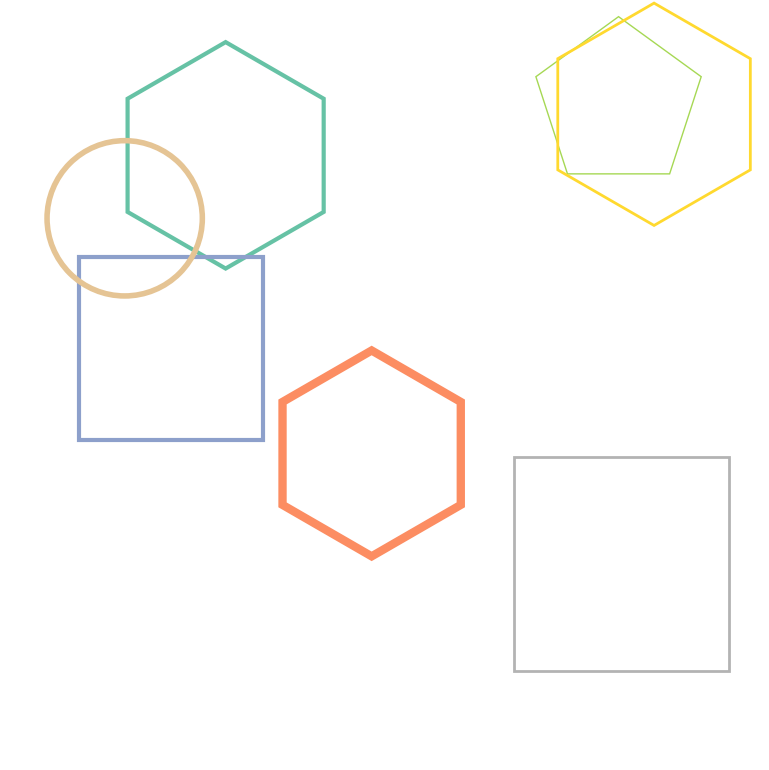[{"shape": "hexagon", "thickness": 1.5, "radius": 0.74, "center": [0.293, 0.798]}, {"shape": "hexagon", "thickness": 3, "radius": 0.67, "center": [0.483, 0.411]}, {"shape": "square", "thickness": 1.5, "radius": 0.6, "center": [0.222, 0.547]}, {"shape": "pentagon", "thickness": 0.5, "radius": 0.56, "center": [0.803, 0.866]}, {"shape": "hexagon", "thickness": 1, "radius": 0.72, "center": [0.849, 0.852]}, {"shape": "circle", "thickness": 2, "radius": 0.5, "center": [0.162, 0.716]}, {"shape": "square", "thickness": 1, "radius": 0.7, "center": [0.807, 0.267]}]